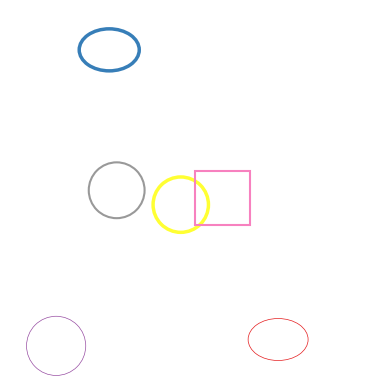[{"shape": "oval", "thickness": 0.5, "radius": 0.39, "center": [0.722, 0.118]}, {"shape": "oval", "thickness": 2.5, "radius": 0.39, "center": [0.284, 0.871]}, {"shape": "circle", "thickness": 0.5, "radius": 0.38, "center": [0.146, 0.102]}, {"shape": "circle", "thickness": 2.5, "radius": 0.36, "center": [0.47, 0.468]}, {"shape": "square", "thickness": 1.5, "radius": 0.35, "center": [0.578, 0.486]}, {"shape": "circle", "thickness": 1.5, "radius": 0.36, "center": [0.303, 0.506]}]